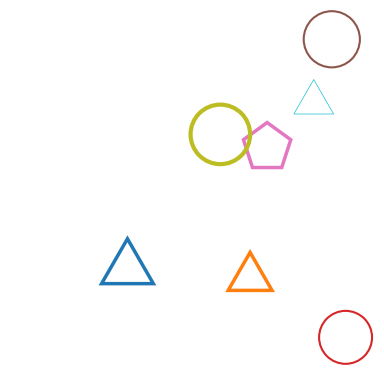[{"shape": "triangle", "thickness": 2.5, "radius": 0.39, "center": [0.331, 0.302]}, {"shape": "triangle", "thickness": 2.5, "radius": 0.33, "center": [0.65, 0.279]}, {"shape": "circle", "thickness": 1.5, "radius": 0.34, "center": [0.898, 0.124]}, {"shape": "circle", "thickness": 1.5, "radius": 0.36, "center": [0.862, 0.898]}, {"shape": "pentagon", "thickness": 2.5, "radius": 0.32, "center": [0.694, 0.617]}, {"shape": "circle", "thickness": 3, "radius": 0.39, "center": [0.572, 0.651]}, {"shape": "triangle", "thickness": 0.5, "radius": 0.3, "center": [0.815, 0.734]}]